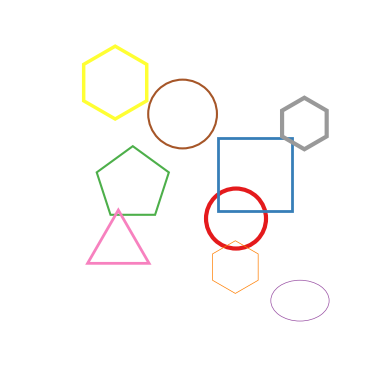[{"shape": "circle", "thickness": 3, "radius": 0.39, "center": [0.613, 0.432]}, {"shape": "square", "thickness": 2, "radius": 0.48, "center": [0.662, 0.546]}, {"shape": "pentagon", "thickness": 1.5, "radius": 0.49, "center": [0.345, 0.522]}, {"shape": "oval", "thickness": 0.5, "radius": 0.38, "center": [0.779, 0.219]}, {"shape": "hexagon", "thickness": 0.5, "radius": 0.34, "center": [0.611, 0.306]}, {"shape": "hexagon", "thickness": 2.5, "radius": 0.47, "center": [0.299, 0.785]}, {"shape": "circle", "thickness": 1.5, "radius": 0.45, "center": [0.474, 0.704]}, {"shape": "triangle", "thickness": 2, "radius": 0.46, "center": [0.307, 0.362]}, {"shape": "hexagon", "thickness": 3, "radius": 0.33, "center": [0.791, 0.679]}]